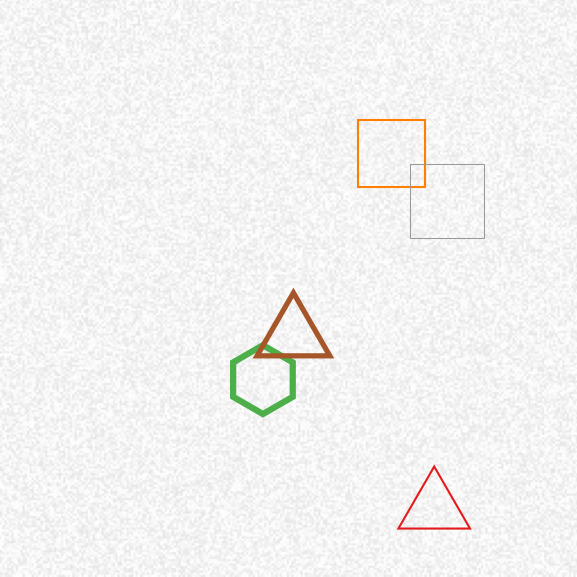[{"shape": "triangle", "thickness": 1, "radius": 0.36, "center": [0.752, 0.12]}, {"shape": "hexagon", "thickness": 3, "radius": 0.3, "center": [0.455, 0.342]}, {"shape": "square", "thickness": 1, "radius": 0.29, "center": [0.678, 0.733]}, {"shape": "triangle", "thickness": 2.5, "radius": 0.36, "center": [0.508, 0.419]}, {"shape": "square", "thickness": 0.5, "radius": 0.32, "center": [0.773, 0.651]}]